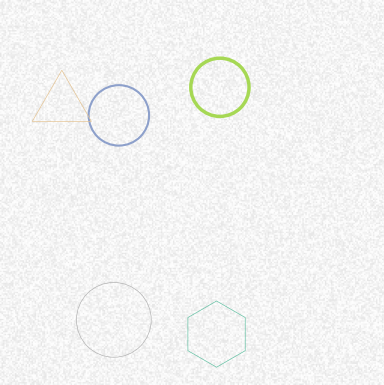[{"shape": "hexagon", "thickness": 0.5, "radius": 0.43, "center": [0.562, 0.132]}, {"shape": "circle", "thickness": 1.5, "radius": 0.39, "center": [0.309, 0.7]}, {"shape": "circle", "thickness": 2.5, "radius": 0.38, "center": [0.571, 0.773]}, {"shape": "triangle", "thickness": 0.5, "radius": 0.44, "center": [0.161, 0.729]}, {"shape": "circle", "thickness": 0.5, "radius": 0.49, "center": [0.296, 0.169]}]